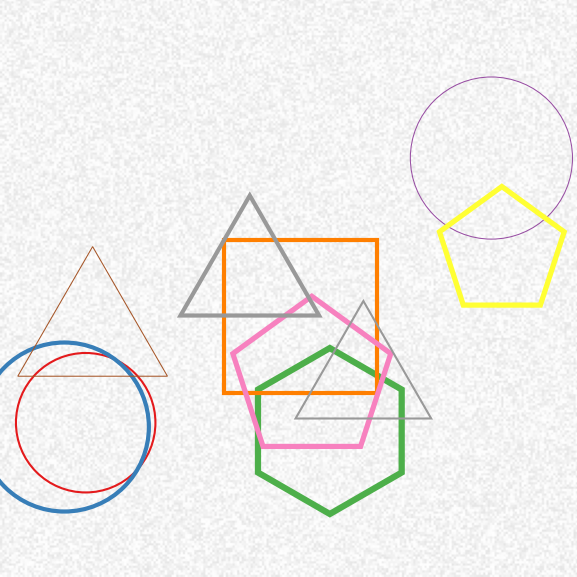[{"shape": "circle", "thickness": 1, "radius": 0.6, "center": [0.148, 0.267]}, {"shape": "circle", "thickness": 2, "radius": 0.73, "center": [0.111, 0.26]}, {"shape": "hexagon", "thickness": 3, "radius": 0.72, "center": [0.571, 0.253]}, {"shape": "circle", "thickness": 0.5, "radius": 0.7, "center": [0.851, 0.725]}, {"shape": "square", "thickness": 2, "radius": 0.66, "center": [0.52, 0.451]}, {"shape": "pentagon", "thickness": 2.5, "radius": 0.57, "center": [0.869, 0.563]}, {"shape": "triangle", "thickness": 0.5, "radius": 0.75, "center": [0.16, 0.422]}, {"shape": "pentagon", "thickness": 2.5, "radius": 0.72, "center": [0.54, 0.342]}, {"shape": "triangle", "thickness": 2, "radius": 0.69, "center": [0.433, 0.522]}, {"shape": "triangle", "thickness": 1, "radius": 0.68, "center": [0.629, 0.342]}]